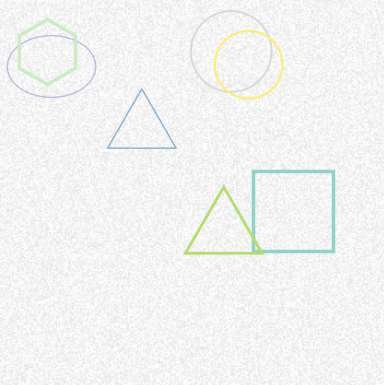[{"shape": "square", "thickness": 2.5, "radius": 0.52, "center": [0.762, 0.452]}, {"shape": "oval", "thickness": 1, "radius": 0.57, "center": [0.134, 0.827]}, {"shape": "triangle", "thickness": 1, "radius": 0.51, "center": [0.368, 0.667]}, {"shape": "triangle", "thickness": 2, "radius": 0.57, "center": [0.581, 0.4]}, {"shape": "circle", "thickness": 1.5, "radius": 0.52, "center": [0.601, 0.866]}, {"shape": "hexagon", "thickness": 2.5, "radius": 0.42, "center": [0.123, 0.865]}, {"shape": "circle", "thickness": 1.5, "radius": 0.44, "center": [0.646, 0.832]}]